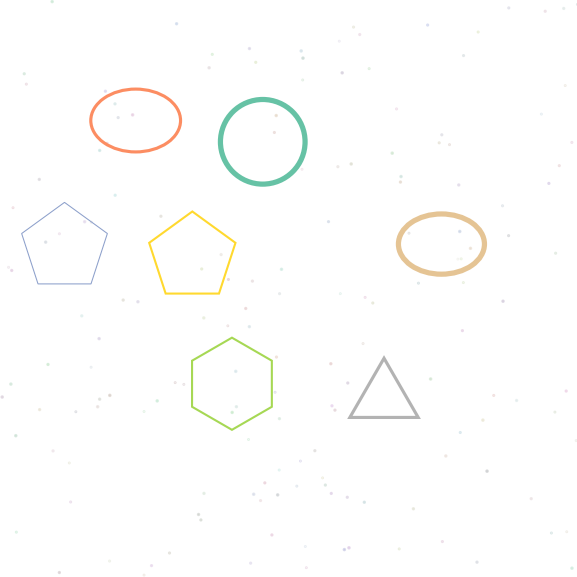[{"shape": "circle", "thickness": 2.5, "radius": 0.37, "center": [0.455, 0.754]}, {"shape": "oval", "thickness": 1.5, "radius": 0.39, "center": [0.235, 0.79]}, {"shape": "pentagon", "thickness": 0.5, "radius": 0.39, "center": [0.112, 0.571]}, {"shape": "hexagon", "thickness": 1, "radius": 0.4, "center": [0.402, 0.335]}, {"shape": "pentagon", "thickness": 1, "radius": 0.39, "center": [0.333, 0.554]}, {"shape": "oval", "thickness": 2.5, "radius": 0.37, "center": [0.764, 0.577]}, {"shape": "triangle", "thickness": 1.5, "radius": 0.34, "center": [0.665, 0.31]}]